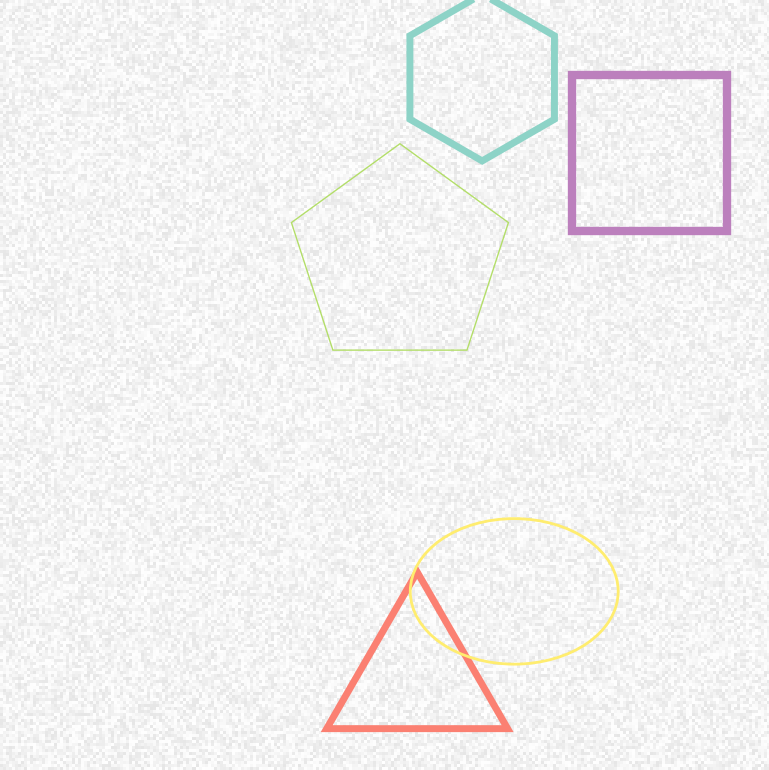[{"shape": "hexagon", "thickness": 2.5, "radius": 0.54, "center": [0.626, 0.899]}, {"shape": "triangle", "thickness": 2.5, "radius": 0.68, "center": [0.542, 0.122]}, {"shape": "pentagon", "thickness": 0.5, "radius": 0.74, "center": [0.519, 0.665]}, {"shape": "square", "thickness": 3, "radius": 0.51, "center": [0.844, 0.801]}, {"shape": "oval", "thickness": 1, "radius": 0.68, "center": [0.668, 0.232]}]